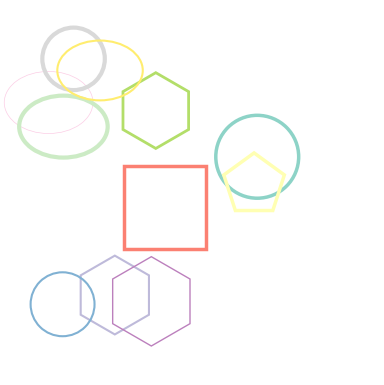[{"shape": "circle", "thickness": 2.5, "radius": 0.54, "center": [0.668, 0.593]}, {"shape": "pentagon", "thickness": 2.5, "radius": 0.41, "center": [0.66, 0.52]}, {"shape": "hexagon", "thickness": 1.5, "radius": 0.51, "center": [0.298, 0.234]}, {"shape": "square", "thickness": 2.5, "radius": 0.53, "center": [0.428, 0.461]}, {"shape": "circle", "thickness": 1.5, "radius": 0.42, "center": [0.163, 0.21]}, {"shape": "hexagon", "thickness": 2, "radius": 0.49, "center": [0.405, 0.713]}, {"shape": "oval", "thickness": 0.5, "radius": 0.58, "center": [0.126, 0.734]}, {"shape": "circle", "thickness": 3, "radius": 0.41, "center": [0.191, 0.847]}, {"shape": "hexagon", "thickness": 1, "radius": 0.58, "center": [0.393, 0.217]}, {"shape": "oval", "thickness": 3, "radius": 0.57, "center": [0.165, 0.671]}, {"shape": "oval", "thickness": 1.5, "radius": 0.55, "center": [0.26, 0.817]}]